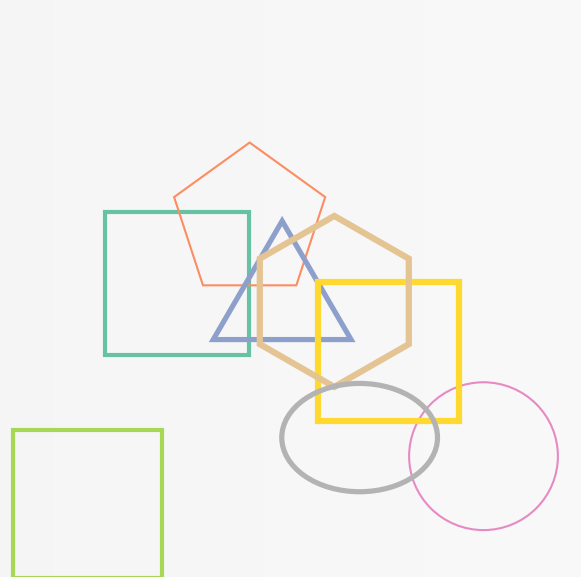[{"shape": "square", "thickness": 2, "radius": 0.62, "center": [0.305, 0.508]}, {"shape": "pentagon", "thickness": 1, "radius": 0.68, "center": [0.429, 0.616]}, {"shape": "triangle", "thickness": 2.5, "radius": 0.68, "center": [0.485, 0.48]}, {"shape": "circle", "thickness": 1, "radius": 0.64, "center": [0.832, 0.209]}, {"shape": "square", "thickness": 2, "radius": 0.64, "center": [0.15, 0.127]}, {"shape": "square", "thickness": 3, "radius": 0.6, "center": [0.668, 0.391]}, {"shape": "hexagon", "thickness": 3, "radius": 0.74, "center": [0.575, 0.477]}, {"shape": "oval", "thickness": 2.5, "radius": 0.67, "center": [0.619, 0.241]}]